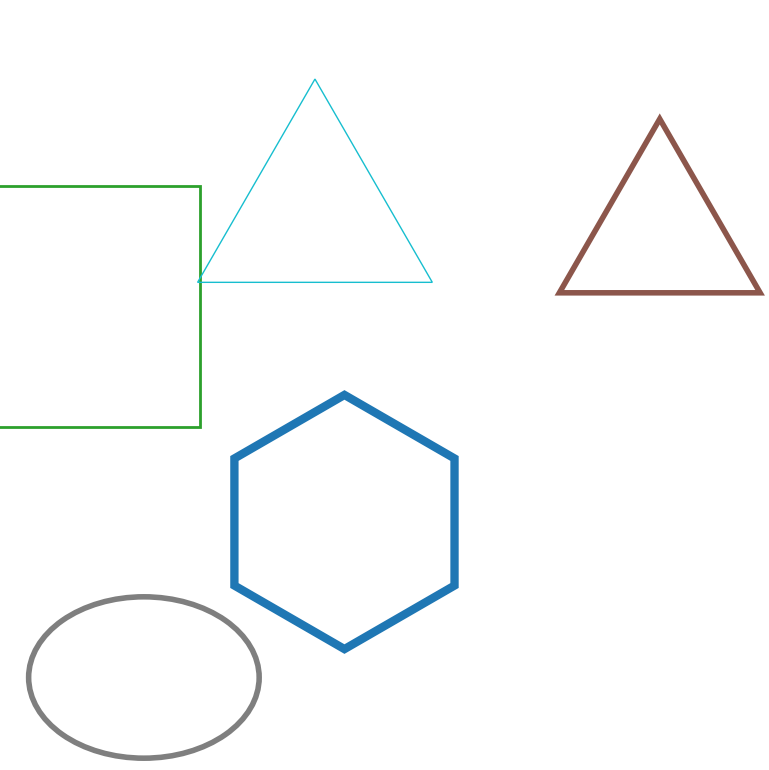[{"shape": "hexagon", "thickness": 3, "radius": 0.83, "center": [0.447, 0.322]}, {"shape": "square", "thickness": 1, "radius": 0.78, "center": [0.103, 0.602]}, {"shape": "triangle", "thickness": 2, "radius": 0.75, "center": [0.857, 0.695]}, {"shape": "oval", "thickness": 2, "radius": 0.75, "center": [0.187, 0.12]}, {"shape": "triangle", "thickness": 0.5, "radius": 0.88, "center": [0.409, 0.721]}]